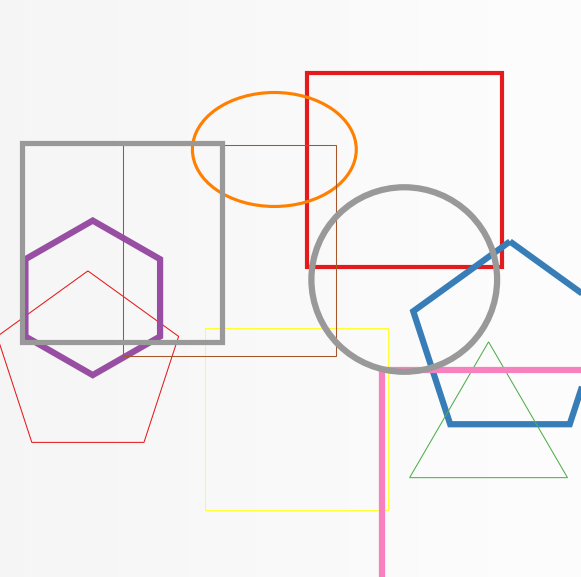[{"shape": "pentagon", "thickness": 0.5, "radius": 0.82, "center": [0.151, 0.366]}, {"shape": "square", "thickness": 2, "radius": 0.84, "center": [0.696, 0.705]}, {"shape": "pentagon", "thickness": 3, "radius": 0.87, "center": [0.877, 0.406]}, {"shape": "triangle", "thickness": 0.5, "radius": 0.78, "center": [0.841, 0.25]}, {"shape": "hexagon", "thickness": 3, "radius": 0.67, "center": [0.16, 0.483]}, {"shape": "oval", "thickness": 1.5, "radius": 0.7, "center": [0.472, 0.74]}, {"shape": "square", "thickness": 0.5, "radius": 0.79, "center": [0.511, 0.274]}, {"shape": "square", "thickness": 0.5, "radius": 0.91, "center": [0.395, 0.565]}, {"shape": "square", "thickness": 3, "radius": 0.91, "center": [0.84, 0.176]}, {"shape": "circle", "thickness": 3, "radius": 0.8, "center": [0.695, 0.515]}, {"shape": "square", "thickness": 2.5, "radius": 0.86, "center": [0.21, 0.579]}]